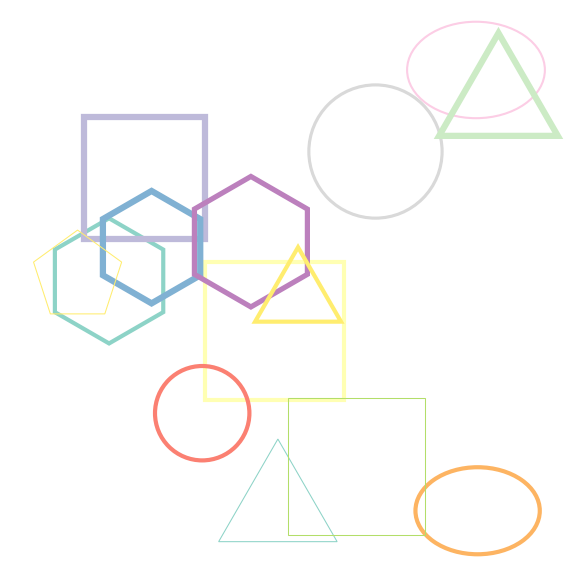[{"shape": "hexagon", "thickness": 2, "radius": 0.54, "center": [0.189, 0.513]}, {"shape": "triangle", "thickness": 0.5, "radius": 0.59, "center": [0.481, 0.12]}, {"shape": "square", "thickness": 2, "radius": 0.6, "center": [0.475, 0.426]}, {"shape": "square", "thickness": 3, "radius": 0.53, "center": [0.25, 0.691]}, {"shape": "circle", "thickness": 2, "radius": 0.41, "center": [0.35, 0.284]}, {"shape": "hexagon", "thickness": 3, "radius": 0.49, "center": [0.262, 0.571]}, {"shape": "oval", "thickness": 2, "radius": 0.54, "center": [0.827, 0.115]}, {"shape": "square", "thickness": 0.5, "radius": 0.59, "center": [0.618, 0.192]}, {"shape": "oval", "thickness": 1, "radius": 0.6, "center": [0.824, 0.878]}, {"shape": "circle", "thickness": 1.5, "radius": 0.58, "center": [0.65, 0.737]}, {"shape": "hexagon", "thickness": 2.5, "radius": 0.56, "center": [0.434, 0.581]}, {"shape": "triangle", "thickness": 3, "radius": 0.59, "center": [0.863, 0.823]}, {"shape": "pentagon", "thickness": 0.5, "radius": 0.4, "center": [0.134, 0.521]}, {"shape": "triangle", "thickness": 2, "radius": 0.43, "center": [0.516, 0.485]}]